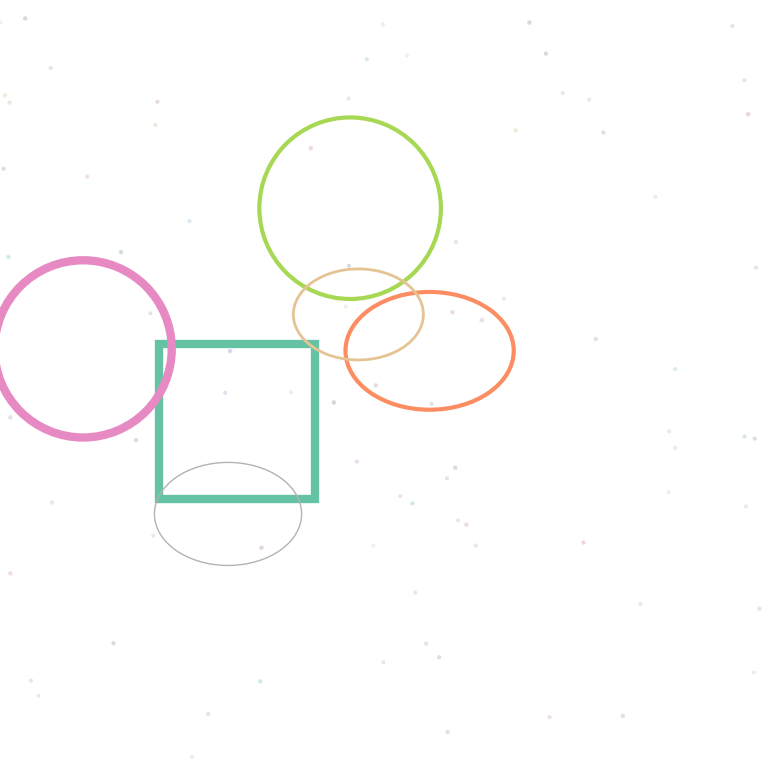[{"shape": "square", "thickness": 3, "radius": 0.5, "center": [0.308, 0.453]}, {"shape": "oval", "thickness": 1.5, "radius": 0.55, "center": [0.558, 0.544]}, {"shape": "circle", "thickness": 3, "radius": 0.58, "center": [0.108, 0.547]}, {"shape": "circle", "thickness": 1.5, "radius": 0.59, "center": [0.455, 0.73]}, {"shape": "oval", "thickness": 1, "radius": 0.42, "center": [0.465, 0.592]}, {"shape": "oval", "thickness": 0.5, "radius": 0.48, "center": [0.296, 0.333]}]